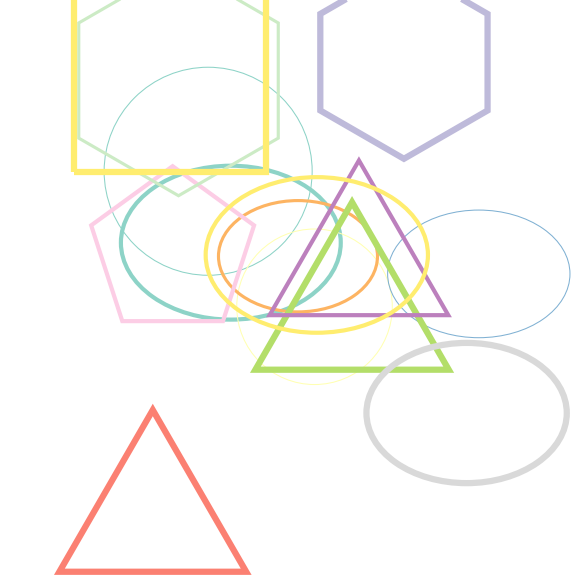[{"shape": "circle", "thickness": 0.5, "radius": 0.9, "center": [0.36, 0.703]}, {"shape": "oval", "thickness": 2, "radius": 0.95, "center": [0.4, 0.579]}, {"shape": "circle", "thickness": 0.5, "radius": 0.67, "center": [0.545, 0.468]}, {"shape": "hexagon", "thickness": 3, "radius": 0.84, "center": [0.699, 0.891]}, {"shape": "triangle", "thickness": 3, "radius": 0.93, "center": [0.265, 0.102]}, {"shape": "oval", "thickness": 0.5, "radius": 0.79, "center": [0.829, 0.525]}, {"shape": "oval", "thickness": 1.5, "radius": 0.69, "center": [0.516, 0.555]}, {"shape": "triangle", "thickness": 3, "radius": 0.97, "center": [0.61, 0.456]}, {"shape": "pentagon", "thickness": 2, "radius": 0.74, "center": [0.299, 0.563]}, {"shape": "oval", "thickness": 3, "radius": 0.87, "center": [0.808, 0.284]}, {"shape": "triangle", "thickness": 2, "radius": 0.89, "center": [0.622, 0.543]}, {"shape": "hexagon", "thickness": 1.5, "radius": 1.0, "center": [0.309, 0.86]}, {"shape": "oval", "thickness": 2, "radius": 0.96, "center": [0.549, 0.558]}, {"shape": "square", "thickness": 3, "radius": 0.83, "center": [0.295, 0.867]}]